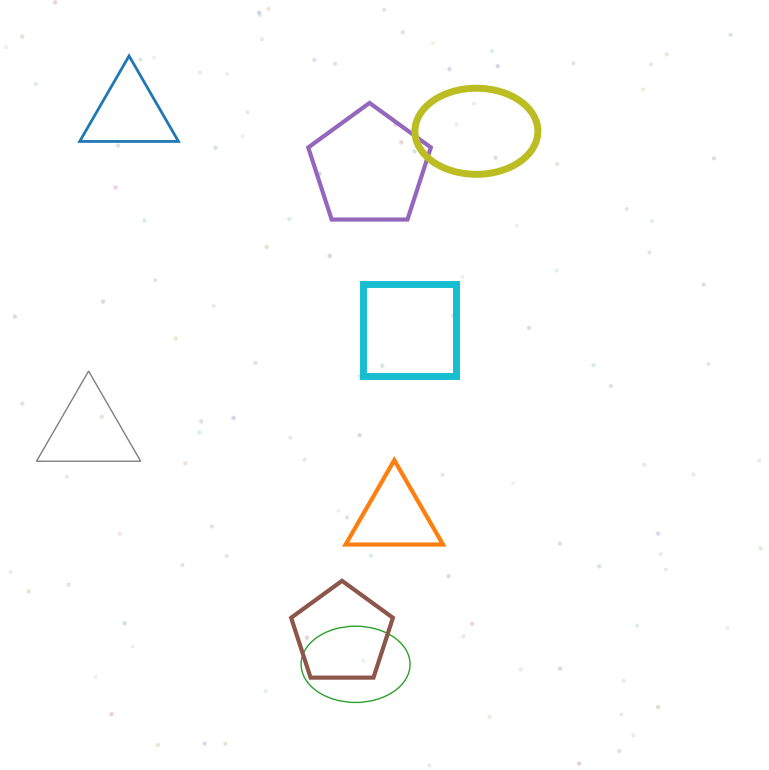[{"shape": "triangle", "thickness": 1, "radius": 0.37, "center": [0.168, 0.853]}, {"shape": "triangle", "thickness": 1.5, "radius": 0.37, "center": [0.512, 0.329]}, {"shape": "oval", "thickness": 0.5, "radius": 0.35, "center": [0.462, 0.137]}, {"shape": "pentagon", "thickness": 1.5, "radius": 0.42, "center": [0.48, 0.783]}, {"shape": "pentagon", "thickness": 1.5, "radius": 0.35, "center": [0.444, 0.176]}, {"shape": "triangle", "thickness": 0.5, "radius": 0.39, "center": [0.115, 0.44]}, {"shape": "oval", "thickness": 2.5, "radius": 0.4, "center": [0.619, 0.83]}, {"shape": "square", "thickness": 2.5, "radius": 0.3, "center": [0.532, 0.571]}]